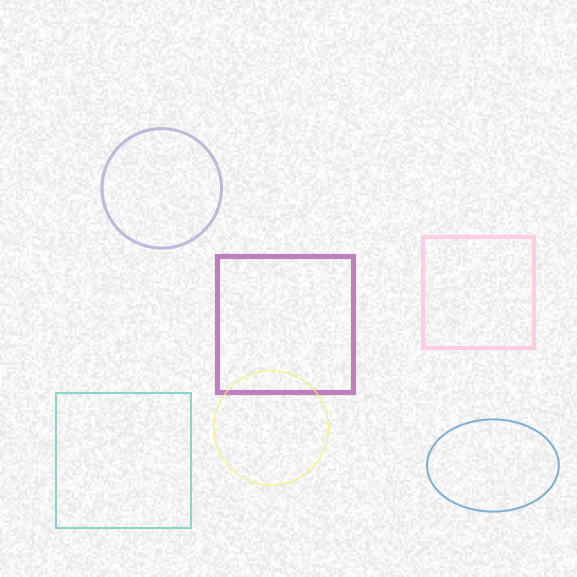[{"shape": "square", "thickness": 1, "radius": 0.58, "center": [0.213, 0.201]}, {"shape": "circle", "thickness": 1.5, "radius": 0.52, "center": [0.28, 0.673]}, {"shape": "oval", "thickness": 1, "radius": 0.57, "center": [0.854, 0.193]}, {"shape": "square", "thickness": 2, "radius": 0.48, "center": [0.829, 0.493]}, {"shape": "square", "thickness": 2.5, "radius": 0.59, "center": [0.494, 0.438]}, {"shape": "circle", "thickness": 0.5, "radius": 0.5, "center": [0.47, 0.258]}]